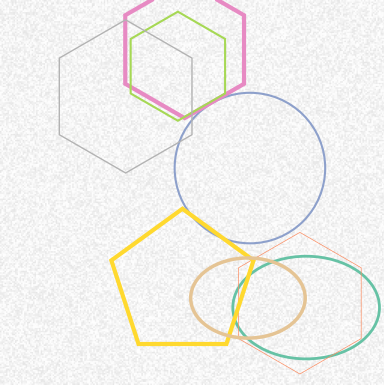[{"shape": "oval", "thickness": 2, "radius": 0.95, "center": [0.795, 0.201]}, {"shape": "hexagon", "thickness": 0.5, "radius": 0.92, "center": [0.779, 0.213]}, {"shape": "circle", "thickness": 1.5, "radius": 0.98, "center": [0.649, 0.563]}, {"shape": "hexagon", "thickness": 3, "radius": 0.89, "center": [0.48, 0.871]}, {"shape": "hexagon", "thickness": 1.5, "radius": 0.71, "center": [0.462, 0.828]}, {"shape": "pentagon", "thickness": 3, "radius": 0.97, "center": [0.474, 0.264]}, {"shape": "oval", "thickness": 2.5, "radius": 0.74, "center": [0.644, 0.226]}, {"shape": "hexagon", "thickness": 1, "radius": 0.99, "center": [0.326, 0.75]}]